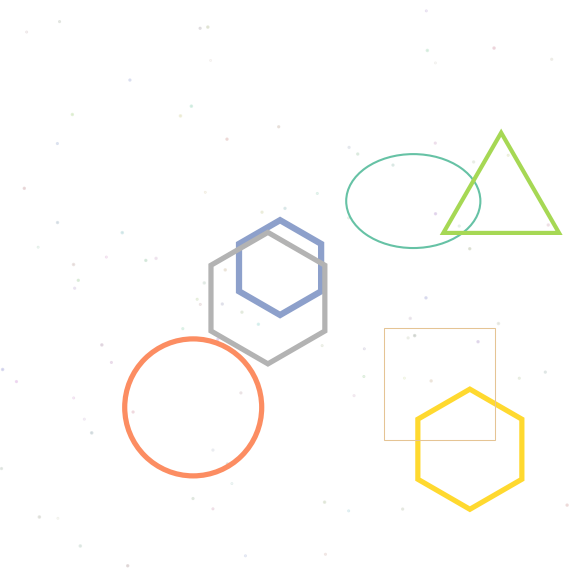[{"shape": "oval", "thickness": 1, "radius": 0.58, "center": [0.716, 0.651]}, {"shape": "circle", "thickness": 2.5, "radius": 0.59, "center": [0.335, 0.294]}, {"shape": "hexagon", "thickness": 3, "radius": 0.41, "center": [0.485, 0.536]}, {"shape": "triangle", "thickness": 2, "radius": 0.58, "center": [0.868, 0.654]}, {"shape": "hexagon", "thickness": 2.5, "radius": 0.52, "center": [0.814, 0.221]}, {"shape": "square", "thickness": 0.5, "radius": 0.48, "center": [0.761, 0.334]}, {"shape": "hexagon", "thickness": 2.5, "radius": 0.57, "center": [0.464, 0.483]}]